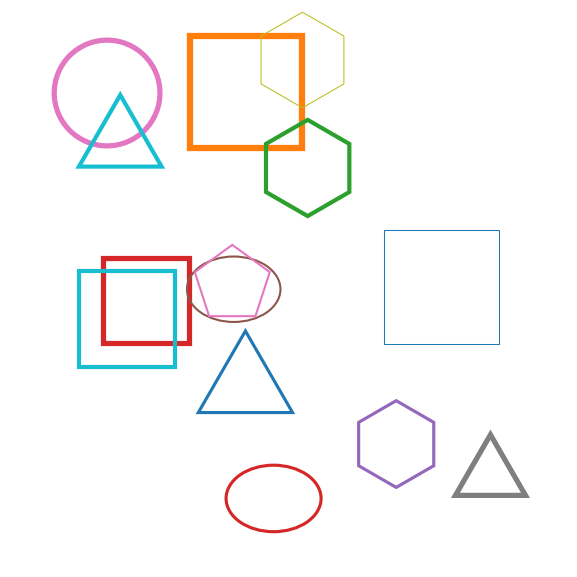[{"shape": "square", "thickness": 0.5, "radius": 0.5, "center": [0.764, 0.502]}, {"shape": "triangle", "thickness": 1.5, "radius": 0.47, "center": [0.425, 0.332]}, {"shape": "square", "thickness": 3, "radius": 0.49, "center": [0.426, 0.84]}, {"shape": "hexagon", "thickness": 2, "radius": 0.42, "center": [0.533, 0.708]}, {"shape": "square", "thickness": 2.5, "radius": 0.37, "center": [0.253, 0.478]}, {"shape": "oval", "thickness": 1.5, "radius": 0.41, "center": [0.474, 0.136]}, {"shape": "hexagon", "thickness": 1.5, "radius": 0.38, "center": [0.686, 0.23]}, {"shape": "oval", "thickness": 1, "radius": 0.4, "center": [0.405, 0.498]}, {"shape": "circle", "thickness": 2.5, "radius": 0.46, "center": [0.185, 0.838]}, {"shape": "pentagon", "thickness": 1, "radius": 0.34, "center": [0.402, 0.507]}, {"shape": "triangle", "thickness": 2.5, "radius": 0.35, "center": [0.849, 0.176]}, {"shape": "hexagon", "thickness": 0.5, "radius": 0.41, "center": [0.524, 0.895]}, {"shape": "triangle", "thickness": 2, "radius": 0.41, "center": [0.208, 0.752]}, {"shape": "square", "thickness": 2, "radius": 0.42, "center": [0.22, 0.447]}]